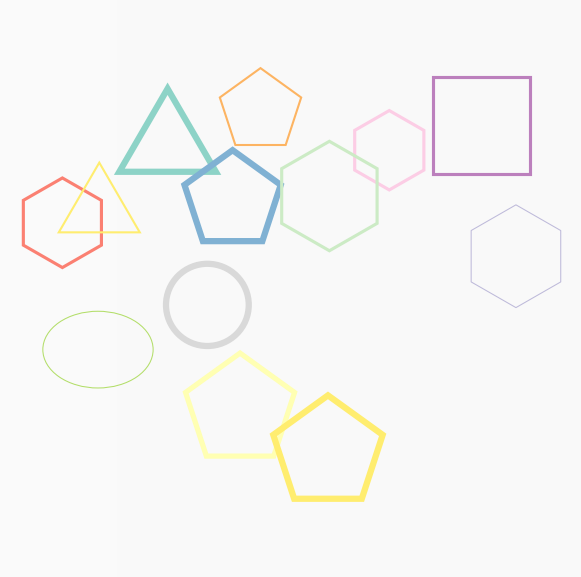[{"shape": "triangle", "thickness": 3, "radius": 0.48, "center": [0.288, 0.75]}, {"shape": "pentagon", "thickness": 2.5, "radius": 0.49, "center": [0.413, 0.289]}, {"shape": "hexagon", "thickness": 0.5, "radius": 0.44, "center": [0.888, 0.555]}, {"shape": "hexagon", "thickness": 1.5, "radius": 0.39, "center": [0.107, 0.613]}, {"shape": "pentagon", "thickness": 3, "radius": 0.44, "center": [0.4, 0.652]}, {"shape": "pentagon", "thickness": 1, "radius": 0.37, "center": [0.448, 0.808]}, {"shape": "oval", "thickness": 0.5, "radius": 0.47, "center": [0.169, 0.394]}, {"shape": "hexagon", "thickness": 1.5, "radius": 0.34, "center": [0.67, 0.739]}, {"shape": "circle", "thickness": 3, "radius": 0.36, "center": [0.357, 0.471]}, {"shape": "square", "thickness": 1.5, "radius": 0.42, "center": [0.828, 0.781]}, {"shape": "hexagon", "thickness": 1.5, "radius": 0.47, "center": [0.567, 0.66]}, {"shape": "triangle", "thickness": 1, "radius": 0.4, "center": [0.171, 0.637]}, {"shape": "pentagon", "thickness": 3, "radius": 0.49, "center": [0.564, 0.216]}]